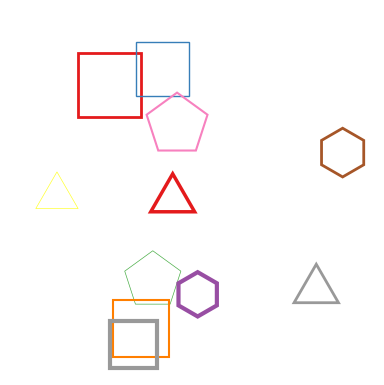[{"shape": "triangle", "thickness": 2.5, "radius": 0.33, "center": [0.449, 0.483]}, {"shape": "square", "thickness": 2, "radius": 0.41, "center": [0.284, 0.779]}, {"shape": "square", "thickness": 1, "radius": 0.35, "center": [0.422, 0.82]}, {"shape": "pentagon", "thickness": 0.5, "radius": 0.38, "center": [0.397, 0.272]}, {"shape": "hexagon", "thickness": 3, "radius": 0.29, "center": [0.513, 0.236]}, {"shape": "square", "thickness": 1.5, "radius": 0.37, "center": [0.366, 0.146]}, {"shape": "triangle", "thickness": 0.5, "radius": 0.32, "center": [0.148, 0.49]}, {"shape": "hexagon", "thickness": 2, "radius": 0.32, "center": [0.89, 0.604]}, {"shape": "pentagon", "thickness": 1.5, "radius": 0.42, "center": [0.46, 0.676]}, {"shape": "square", "thickness": 3, "radius": 0.3, "center": [0.347, 0.104]}, {"shape": "triangle", "thickness": 2, "radius": 0.33, "center": [0.821, 0.247]}]